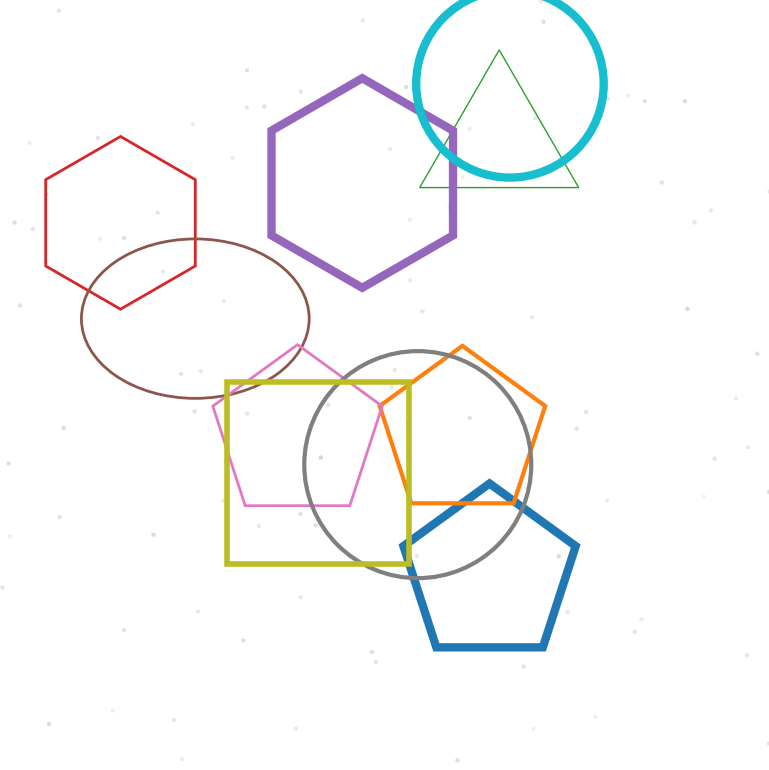[{"shape": "pentagon", "thickness": 3, "radius": 0.59, "center": [0.636, 0.254]}, {"shape": "pentagon", "thickness": 1.5, "radius": 0.57, "center": [0.601, 0.438]}, {"shape": "triangle", "thickness": 0.5, "radius": 0.6, "center": [0.648, 0.816]}, {"shape": "hexagon", "thickness": 1, "radius": 0.56, "center": [0.156, 0.711]}, {"shape": "hexagon", "thickness": 3, "radius": 0.68, "center": [0.47, 0.762]}, {"shape": "oval", "thickness": 1, "radius": 0.74, "center": [0.254, 0.586]}, {"shape": "pentagon", "thickness": 1, "radius": 0.58, "center": [0.386, 0.437]}, {"shape": "circle", "thickness": 1.5, "radius": 0.74, "center": [0.543, 0.397]}, {"shape": "square", "thickness": 2, "radius": 0.59, "center": [0.413, 0.386]}, {"shape": "circle", "thickness": 3, "radius": 0.61, "center": [0.662, 0.891]}]